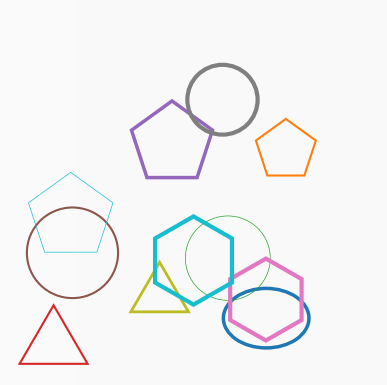[{"shape": "oval", "thickness": 2.5, "radius": 0.55, "center": [0.687, 0.174]}, {"shape": "pentagon", "thickness": 1.5, "radius": 0.41, "center": [0.738, 0.61]}, {"shape": "circle", "thickness": 0.5, "radius": 0.55, "center": [0.588, 0.33]}, {"shape": "triangle", "thickness": 1.5, "radius": 0.51, "center": [0.138, 0.106]}, {"shape": "pentagon", "thickness": 2.5, "radius": 0.55, "center": [0.444, 0.628]}, {"shape": "circle", "thickness": 1.5, "radius": 0.59, "center": [0.187, 0.343]}, {"shape": "hexagon", "thickness": 3, "radius": 0.53, "center": [0.686, 0.222]}, {"shape": "circle", "thickness": 3, "radius": 0.45, "center": [0.574, 0.741]}, {"shape": "triangle", "thickness": 2, "radius": 0.43, "center": [0.412, 0.233]}, {"shape": "hexagon", "thickness": 3, "radius": 0.57, "center": [0.499, 0.323]}, {"shape": "pentagon", "thickness": 0.5, "radius": 0.57, "center": [0.183, 0.438]}]